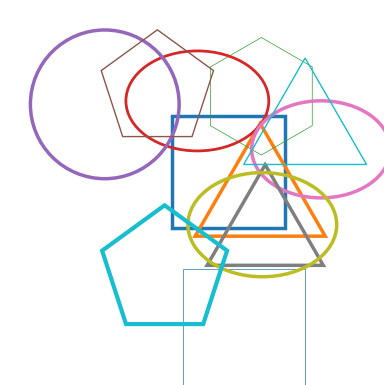[{"shape": "square", "thickness": 2.5, "radius": 0.73, "center": [0.593, 0.553]}, {"shape": "square", "thickness": 0.5, "radius": 0.8, "center": [0.634, 0.143]}, {"shape": "triangle", "thickness": 2.5, "radius": 0.98, "center": [0.676, 0.484]}, {"shape": "hexagon", "thickness": 0.5, "radius": 0.76, "center": [0.679, 0.75]}, {"shape": "oval", "thickness": 2, "radius": 0.93, "center": [0.513, 0.738]}, {"shape": "circle", "thickness": 2.5, "radius": 0.97, "center": [0.272, 0.729]}, {"shape": "pentagon", "thickness": 1, "radius": 0.77, "center": [0.409, 0.769]}, {"shape": "oval", "thickness": 2.5, "radius": 0.9, "center": [0.834, 0.612]}, {"shape": "triangle", "thickness": 2.5, "radius": 0.87, "center": [0.689, 0.398]}, {"shape": "oval", "thickness": 2.5, "radius": 0.97, "center": [0.681, 0.416]}, {"shape": "pentagon", "thickness": 3, "radius": 0.85, "center": [0.428, 0.296]}, {"shape": "triangle", "thickness": 1, "radius": 0.92, "center": [0.792, 0.665]}]